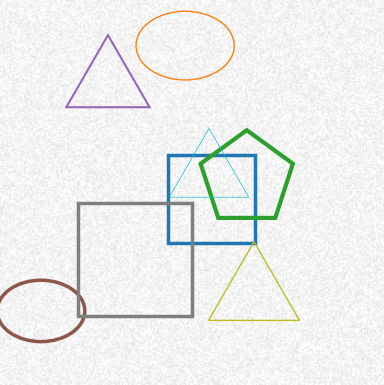[{"shape": "square", "thickness": 2.5, "radius": 0.57, "center": [0.55, 0.483]}, {"shape": "oval", "thickness": 1, "radius": 0.64, "center": [0.481, 0.882]}, {"shape": "pentagon", "thickness": 3, "radius": 0.63, "center": [0.641, 0.536]}, {"shape": "triangle", "thickness": 1.5, "radius": 0.62, "center": [0.28, 0.784]}, {"shape": "oval", "thickness": 2.5, "radius": 0.57, "center": [0.106, 0.192]}, {"shape": "square", "thickness": 2.5, "radius": 0.74, "center": [0.351, 0.326]}, {"shape": "triangle", "thickness": 1, "radius": 0.68, "center": [0.66, 0.236]}, {"shape": "triangle", "thickness": 0.5, "radius": 0.6, "center": [0.543, 0.547]}]